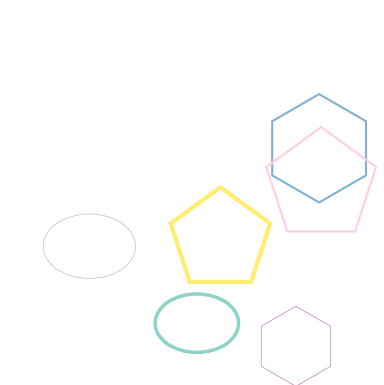[{"shape": "oval", "thickness": 2.5, "radius": 0.54, "center": [0.511, 0.161]}, {"shape": "oval", "thickness": 0.5, "radius": 0.6, "center": [0.232, 0.36]}, {"shape": "hexagon", "thickness": 1.5, "radius": 0.7, "center": [0.829, 0.615]}, {"shape": "pentagon", "thickness": 1.5, "radius": 0.75, "center": [0.834, 0.52]}, {"shape": "hexagon", "thickness": 0.5, "radius": 0.52, "center": [0.769, 0.101]}, {"shape": "pentagon", "thickness": 3, "radius": 0.68, "center": [0.573, 0.378]}]